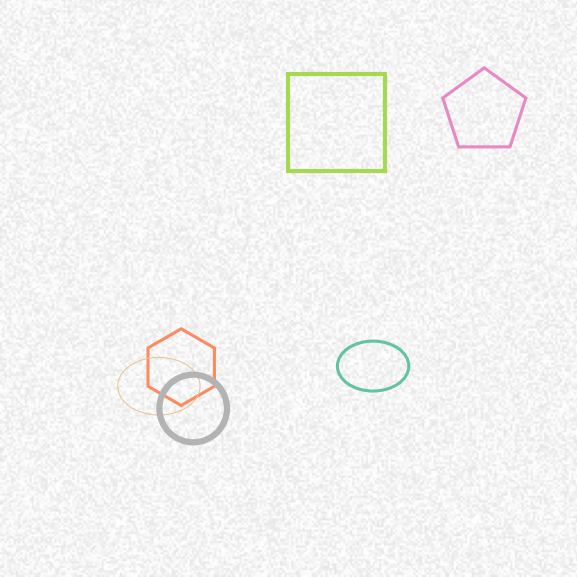[{"shape": "oval", "thickness": 1.5, "radius": 0.31, "center": [0.646, 0.365]}, {"shape": "hexagon", "thickness": 1.5, "radius": 0.33, "center": [0.314, 0.363]}, {"shape": "pentagon", "thickness": 1.5, "radius": 0.38, "center": [0.839, 0.806]}, {"shape": "square", "thickness": 2, "radius": 0.42, "center": [0.583, 0.787]}, {"shape": "oval", "thickness": 0.5, "radius": 0.36, "center": [0.275, 0.33]}, {"shape": "circle", "thickness": 3, "radius": 0.29, "center": [0.335, 0.292]}]